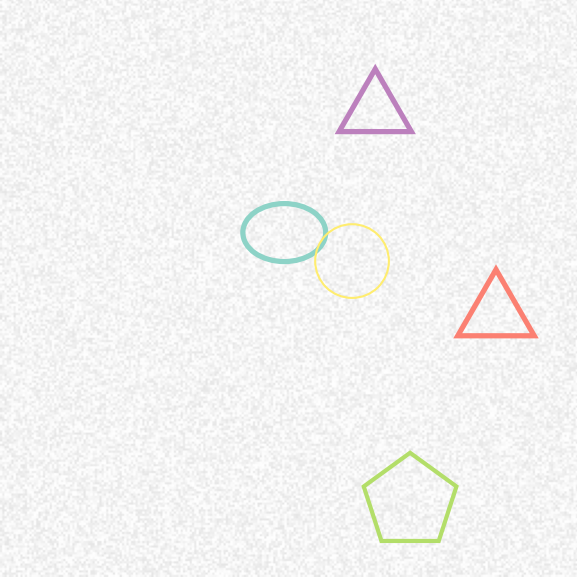[{"shape": "oval", "thickness": 2.5, "radius": 0.36, "center": [0.492, 0.596]}, {"shape": "triangle", "thickness": 2.5, "radius": 0.38, "center": [0.859, 0.456]}, {"shape": "pentagon", "thickness": 2, "radius": 0.42, "center": [0.71, 0.131]}, {"shape": "triangle", "thickness": 2.5, "radius": 0.36, "center": [0.65, 0.807]}, {"shape": "circle", "thickness": 1, "radius": 0.32, "center": [0.61, 0.547]}]